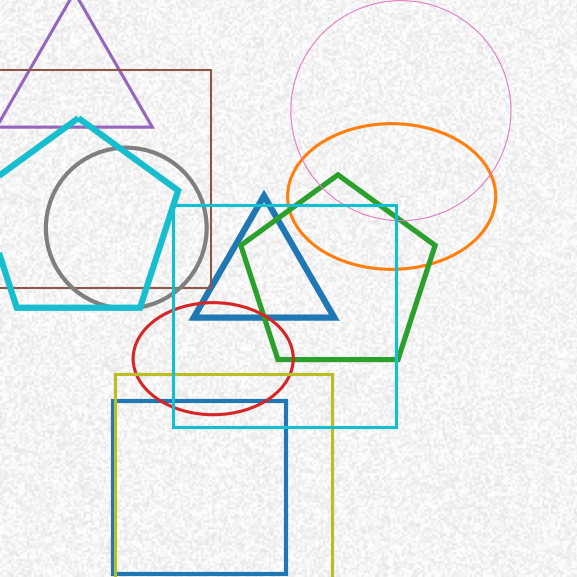[{"shape": "square", "thickness": 2, "radius": 0.75, "center": [0.346, 0.155]}, {"shape": "triangle", "thickness": 3, "radius": 0.7, "center": [0.457, 0.519]}, {"shape": "oval", "thickness": 1.5, "radius": 0.9, "center": [0.678, 0.659]}, {"shape": "pentagon", "thickness": 2.5, "radius": 0.88, "center": [0.585, 0.52]}, {"shape": "oval", "thickness": 1.5, "radius": 0.69, "center": [0.369, 0.378]}, {"shape": "triangle", "thickness": 1.5, "radius": 0.78, "center": [0.129, 0.857]}, {"shape": "square", "thickness": 1, "radius": 0.95, "center": [0.177, 0.689]}, {"shape": "circle", "thickness": 0.5, "radius": 0.95, "center": [0.694, 0.808]}, {"shape": "circle", "thickness": 2, "radius": 0.7, "center": [0.219, 0.604]}, {"shape": "square", "thickness": 1.5, "radius": 0.94, "center": [0.386, 0.164]}, {"shape": "pentagon", "thickness": 3, "radius": 0.91, "center": [0.136, 0.613]}, {"shape": "square", "thickness": 1.5, "radius": 0.96, "center": [0.493, 0.451]}]